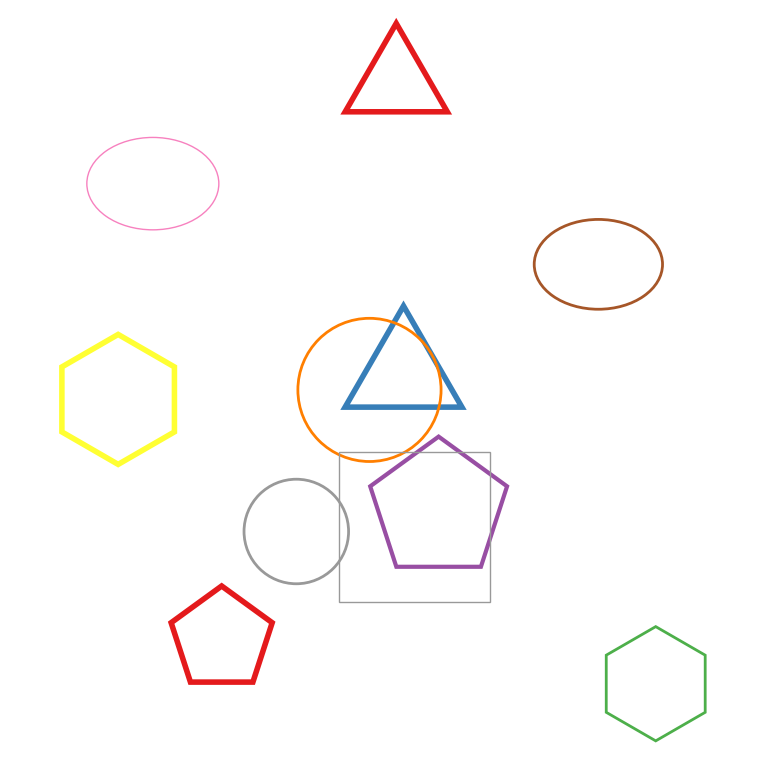[{"shape": "triangle", "thickness": 2, "radius": 0.38, "center": [0.515, 0.893]}, {"shape": "pentagon", "thickness": 2, "radius": 0.34, "center": [0.288, 0.17]}, {"shape": "triangle", "thickness": 2, "radius": 0.44, "center": [0.524, 0.515]}, {"shape": "hexagon", "thickness": 1, "radius": 0.37, "center": [0.852, 0.112]}, {"shape": "pentagon", "thickness": 1.5, "radius": 0.47, "center": [0.57, 0.34]}, {"shape": "circle", "thickness": 1, "radius": 0.46, "center": [0.48, 0.494]}, {"shape": "hexagon", "thickness": 2, "radius": 0.42, "center": [0.153, 0.481]}, {"shape": "oval", "thickness": 1, "radius": 0.42, "center": [0.777, 0.657]}, {"shape": "oval", "thickness": 0.5, "radius": 0.43, "center": [0.198, 0.762]}, {"shape": "circle", "thickness": 1, "radius": 0.34, "center": [0.385, 0.31]}, {"shape": "square", "thickness": 0.5, "radius": 0.49, "center": [0.538, 0.315]}]